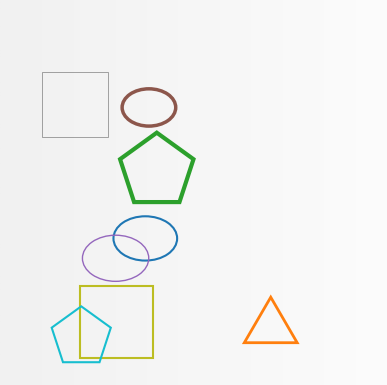[{"shape": "oval", "thickness": 1.5, "radius": 0.41, "center": [0.375, 0.381]}, {"shape": "triangle", "thickness": 2, "radius": 0.39, "center": [0.699, 0.149]}, {"shape": "pentagon", "thickness": 3, "radius": 0.5, "center": [0.405, 0.556]}, {"shape": "oval", "thickness": 1, "radius": 0.43, "center": [0.298, 0.329]}, {"shape": "oval", "thickness": 2.5, "radius": 0.35, "center": [0.384, 0.721]}, {"shape": "square", "thickness": 0.5, "radius": 0.43, "center": [0.193, 0.729]}, {"shape": "square", "thickness": 1.5, "radius": 0.47, "center": [0.3, 0.163]}, {"shape": "pentagon", "thickness": 1.5, "radius": 0.4, "center": [0.21, 0.124]}]